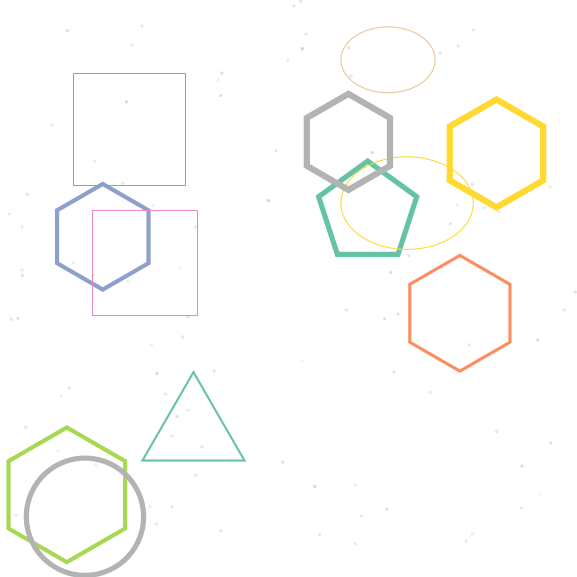[{"shape": "triangle", "thickness": 1, "radius": 0.51, "center": [0.335, 0.253]}, {"shape": "pentagon", "thickness": 2.5, "radius": 0.45, "center": [0.637, 0.631]}, {"shape": "hexagon", "thickness": 1.5, "radius": 0.5, "center": [0.796, 0.457]}, {"shape": "hexagon", "thickness": 2, "radius": 0.46, "center": [0.178, 0.589]}, {"shape": "square", "thickness": 0.5, "radius": 0.48, "center": [0.224, 0.776]}, {"shape": "square", "thickness": 0.5, "radius": 0.46, "center": [0.25, 0.545]}, {"shape": "hexagon", "thickness": 2, "radius": 0.58, "center": [0.116, 0.142]}, {"shape": "hexagon", "thickness": 3, "radius": 0.47, "center": [0.86, 0.733]}, {"shape": "oval", "thickness": 0.5, "radius": 0.57, "center": [0.705, 0.647]}, {"shape": "oval", "thickness": 0.5, "radius": 0.41, "center": [0.672, 0.896]}, {"shape": "circle", "thickness": 2.5, "radius": 0.51, "center": [0.147, 0.104]}, {"shape": "hexagon", "thickness": 3, "radius": 0.42, "center": [0.603, 0.753]}]